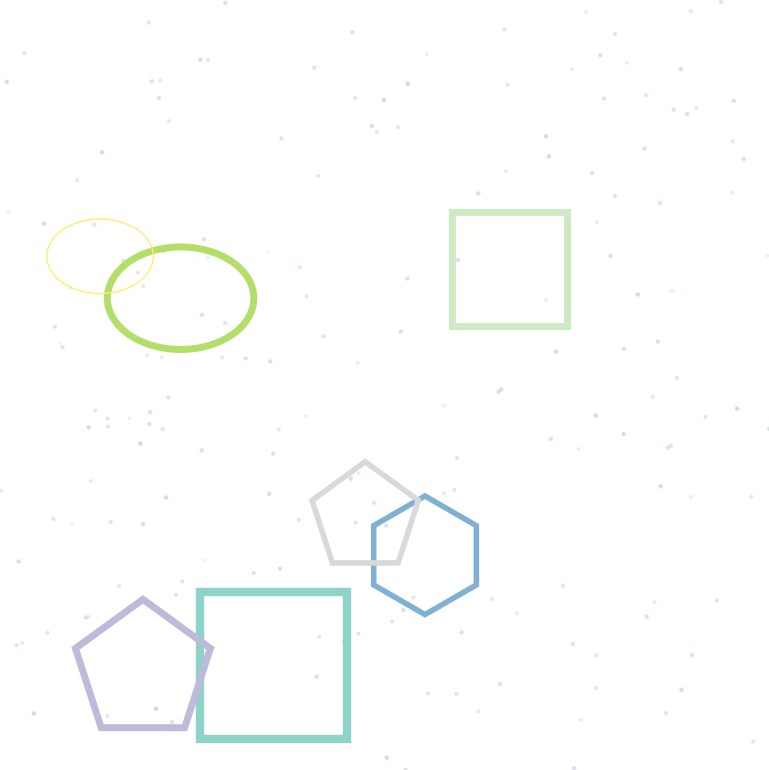[{"shape": "square", "thickness": 3, "radius": 0.47, "center": [0.355, 0.136]}, {"shape": "pentagon", "thickness": 2.5, "radius": 0.46, "center": [0.186, 0.129]}, {"shape": "hexagon", "thickness": 2, "radius": 0.38, "center": [0.552, 0.279]}, {"shape": "oval", "thickness": 2.5, "radius": 0.48, "center": [0.235, 0.613]}, {"shape": "pentagon", "thickness": 2, "radius": 0.36, "center": [0.474, 0.328]}, {"shape": "square", "thickness": 2.5, "radius": 0.37, "center": [0.662, 0.651]}, {"shape": "oval", "thickness": 0.5, "radius": 0.35, "center": [0.13, 0.667]}]